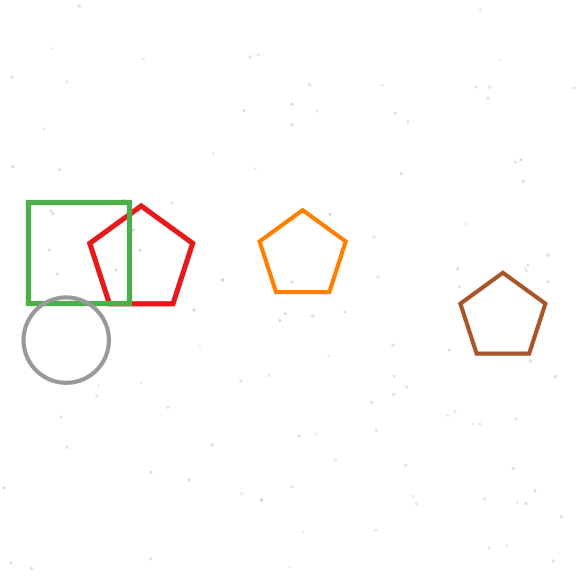[{"shape": "pentagon", "thickness": 2.5, "radius": 0.47, "center": [0.245, 0.549]}, {"shape": "square", "thickness": 2.5, "radius": 0.44, "center": [0.136, 0.562]}, {"shape": "pentagon", "thickness": 2, "radius": 0.39, "center": [0.524, 0.557]}, {"shape": "pentagon", "thickness": 2, "radius": 0.39, "center": [0.871, 0.449]}, {"shape": "circle", "thickness": 2, "radius": 0.37, "center": [0.115, 0.41]}]